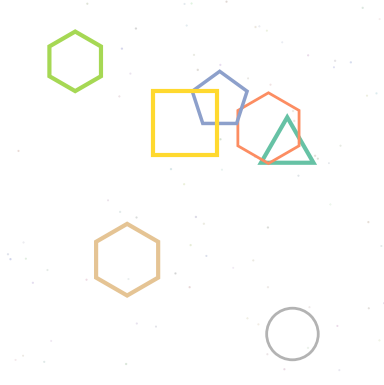[{"shape": "triangle", "thickness": 3, "radius": 0.39, "center": [0.746, 0.617]}, {"shape": "hexagon", "thickness": 2, "radius": 0.46, "center": [0.697, 0.667]}, {"shape": "pentagon", "thickness": 2.5, "radius": 0.37, "center": [0.571, 0.74]}, {"shape": "hexagon", "thickness": 3, "radius": 0.39, "center": [0.195, 0.841]}, {"shape": "square", "thickness": 3, "radius": 0.41, "center": [0.481, 0.681]}, {"shape": "hexagon", "thickness": 3, "radius": 0.47, "center": [0.33, 0.325]}, {"shape": "circle", "thickness": 2, "radius": 0.34, "center": [0.76, 0.132]}]